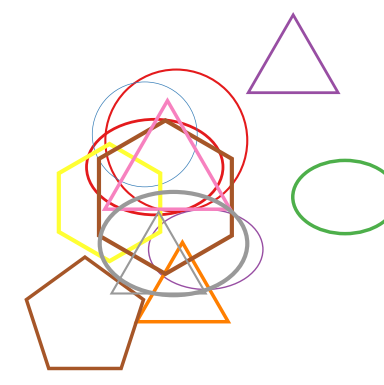[{"shape": "oval", "thickness": 2, "radius": 0.89, "center": [0.402, 0.566]}, {"shape": "circle", "thickness": 1.5, "radius": 0.92, "center": [0.458, 0.635]}, {"shape": "circle", "thickness": 0.5, "radius": 0.68, "center": [0.376, 0.651]}, {"shape": "oval", "thickness": 2.5, "radius": 0.68, "center": [0.896, 0.488]}, {"shape": "triangle", "thickness": 2, "radius": 0.67, "center": [0.762, 0.827]}, {"shape": "oval", "thickness": 1, "radius": 0.74, "center": [0.534, 0.352]}, {"shape": "triangle", "thickness": 2.5, "radius": 0.69, "center": [0.474, 0.233]}, {"shape": "hexagon", "thickness": 3, "radius": 0.76, "center": [0.284, 0.474]}, {"shape": "pentagon", "thickness": 2.5, "radius": 0.8, "center": [0.221, 0.172]}, {"shape": "hexagon", "thickness": 3, "radius": 1.0, "center": [0.43, 0.488]}, {"shape": "triangle", "thickness": 2.5, "radius": 0.94, "center": [0.435, 0.551]}, {"shape": "triangle", "thickness": 1.5, "radius": 0.71, "center": [0.412, 0.308]}, {"shape": "oval", "thickness": 3, "radius": 0.96, "center": [0.451, 0.367]}]